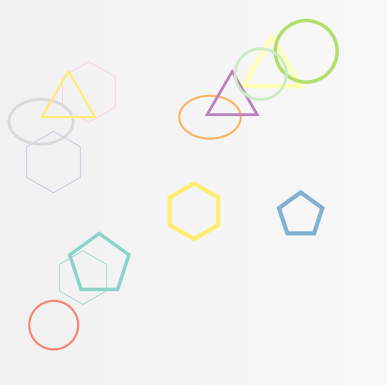[{"shape": "hexagon", "thickness": 0.5, "radius": 0.35, "center": [0.214, 0.279]}, {"shape": "pentagon", "thickness": 2.5, "radius": 0.4, "center": [0.256, 0.313]}, {"shape": "triangle", "thickness": 3, "radius": 0.43, "center": [0.701, 0.819]}, {"shape": "hexagon", "thickness": 0.5, "radius": 0.4, "center": [0.138, 0.579]}, {"shape": "circle", "thickness": 1.5, "radius": 0.32, "center": [0.139, 0.155]}, {"shape": "pentagon", "thickness": 3, "radius": 0.29, "center": [0.776, 0.441]}, {"shape": "oval", "thickness": 1.5, "radius": 0.4, "center": [0.542, 0.696]}, {"shape": "circle", "thickness": 2.5, "radius": 0.4, "center": [0.79, 0.867]}, {"shape": "hexagon", "thickness": 0.5, "radius": 0.39, "center": [0.23, 0.761]}, {"shape": "oval", "thickness": 2, "radius": 0.41, "center": [0.106, 0.684]}, {"shape": "triangle", "thickness": 2, "radius": 0.37, "center": [0.599, 0.739]}, {"shape": "circle", "thickness": 2, "radius": 0.33, "center": [0.673, 0.807]}, {"shape": "triangle", "thickness": 1.5, "radius": 0.4, "center": [0.177, 0.736]}, {"shape": "hexagon", "thickness": 3, "radius": 0.36, "center": [0.5, 0.451]}]